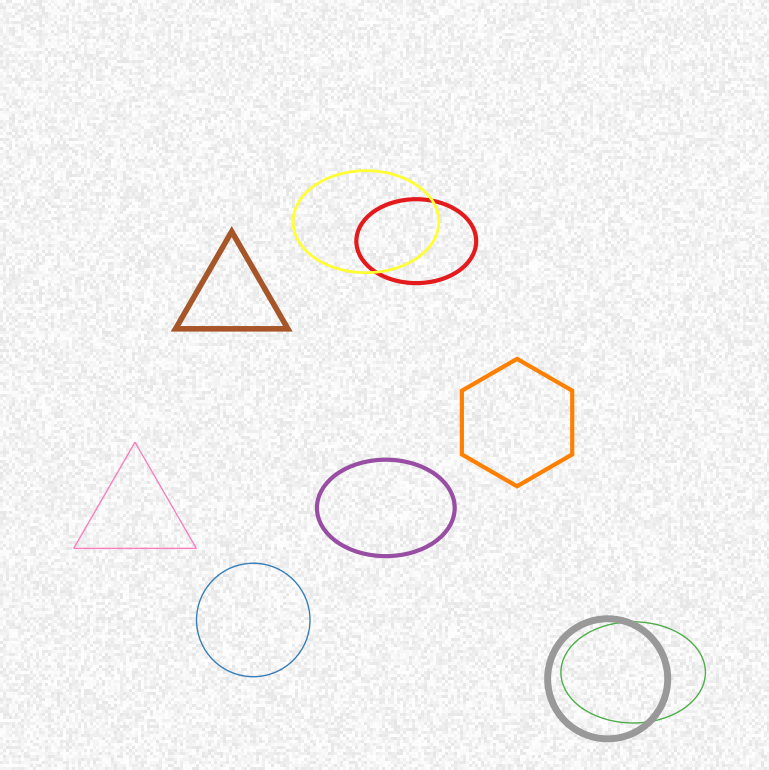[{"shape": "oval", "thickness": 1.5, "radius": 0.39, "center": [0.541, 0.687]}, {"shape": "circle", "thickness": 0.5, "radius": 0.37, "center": [0.329, 0.195]}, {"shape": "oval", "thickness": 0.5, "radius": 0.47, "center": [0.822, 0.127]}, {"shape": "oval", "thickness": 1.5, "radius": 0.45, "center": [0.501, 0.34]}, {"shape": "hexagon", "thickness": 1.5, "radius": 0.41, "center": [0.671, 0.451]}, {"shape": "oval", "thickness": 1, "radius": 0.47, "center": [0.475, 0.712]}, {"shape": "triangle", "thickness": 2, "radius": 0.42, "center": [0.301, 0.615]}, {"shape": "triangle", "thickness": 0.5, "radius": 0.46, "center": [0.175, 0.334]}, {"shape": "circle", "thickness": 2.5, "radius": 0.39, "center": [0.789, 0.118]}]